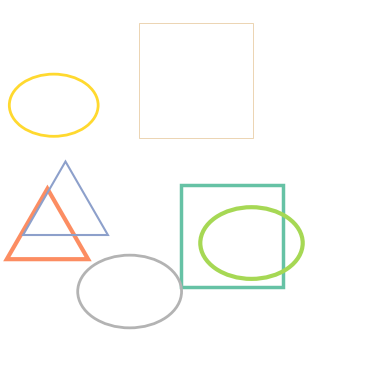[{"shape": "square", "thickness": 2.5, "radius": 0.66, "center": [0.603, 0.387]}, {"shape": "triangle", "thickness": 3, "radius": 0.61, "center": [0.123, 0.388]}, {"shape": "triangle", "thickness": 1.5, "radius": 0.64, "center": [0.17, 0.453]}, {"shape": "oval", "thickness": 3, "radius": 0.66, "center": [0.653, 0.369]}, {"shape": "oval", "thickness": 2, "radius": 0.58, "center": [0.14, 0.727]}, {"shape": "square", "thickness": 0.5, "radius": 0.74, "center": [0.509, 0.791]}, {"shape": "oval", "thickness": 2, "radius": 0.67, "center": [0.337, 0.243]}]